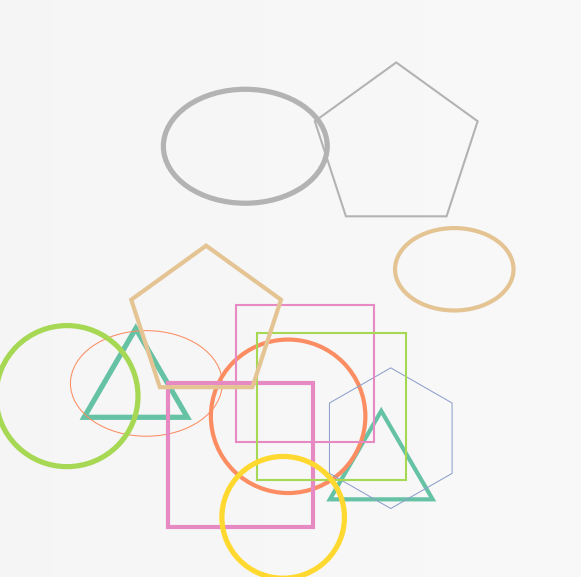[{"shape": "triangle", "thickness": 2, "radius": 0.51, "center": [0.656, 0.186]}, {"shape": "triangle", "thickness": 2.5, "radius": 0.51, "center": [0.234, 0.328]}, {"shape": "circle", "thickness": 2, "radius": 0.66, "center": [0.496, 0.278]}, {"shape": "oval", "thickness": 0.5, "radius": 0.65, "center": [0.252, 0.335]}, {"shape": "hexagon", "thickness": 0.5, "radius": 0.61, "center": [0.672, 0.24]}, {"shape": "square", "thickness": 2, "radius": 0.62, "center": [0.413, 0.211]}, {"shape": "square", "thickness": 1, "radius": 0.59, "center": [0.525, 0.352]}, {"shape": "square", "thickness": 1, "radius": 0.64, "center": [0.57, 0.296]}, {"shape": "circle", "thickness": 2.5, "radius": 0.61, "center": [0.115, 0.313]}, {"shape": "circle", "thickness": 2.5, "radius": 0.53, "center": [0.487, 0.103]}, {"shape": "oval", "thickness": 2, "radius": 0.51, "center": [0.782, 0.533]}, {"shape": "pentagon", "thickness": 2, "radius": 0.68, "center": [0.355, 0.438]}, {"shape": "pentagon", "thickness": 1, "radius": 0.74, "center": [0.682, 0.744]}, {"shape": "oval", "thickness": 2.5, "radius": 0.7, "center": [0.422, 0.746]}]